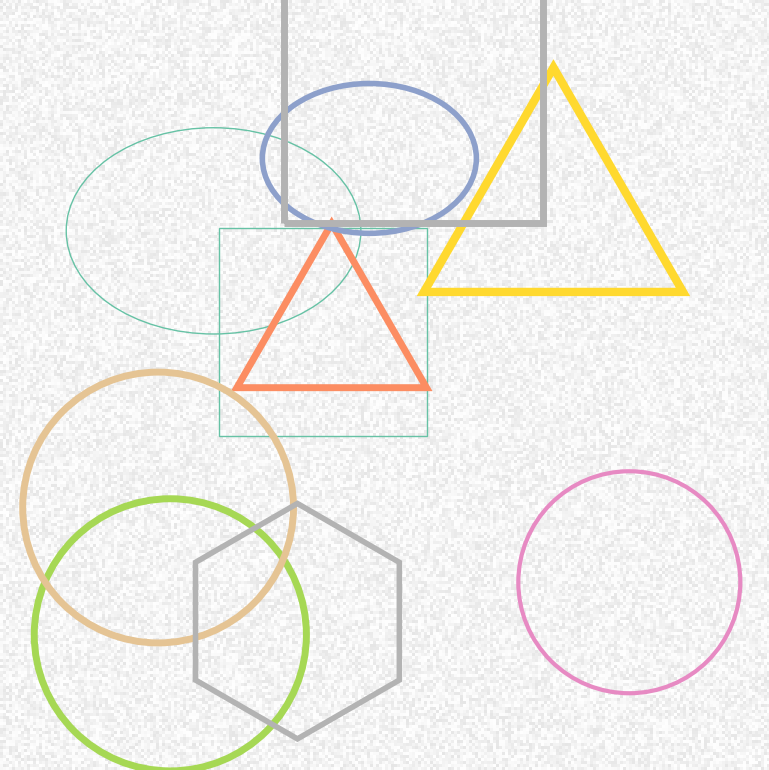[{"shape": "oval", "thickness": 0.5, "radius": 0.96, "center": [0.277, 0.7]}, {"shape": "square", "thickness": 0.5, "radius": 0.68, "center": [0.42, 0.569]}, {"shape": "triangle", "thickness": 2.5, "radius": 0.71, "center": [0.431, 0.568]}, {"shape": "oval", "thickness": 2, "radius": 0.69, "center": [0.48, 0.794]}, {"shape": "circle", "thickness": 1.5, "radius": 0.72, "center": [0.817, 0.244]}, {"shape": "circle", "thickness": 2.5, "radius": 0.88, "center": [0.221, 0.176]}, {"shape": "triangle", "thickness": 3, "radius": 0.97, "center": [0.719, 0.718]}, {"shape": "circle", "thickness": 2.5, "radius": 0.88, "center": [0.205, 0.341]}, {"shape": "hexagon", "thickness": 2, "radius": 0.76, "center": [0.386, 0.193]}, {"shape": "square", "thickness": 2.5, "radius": 0.84, "center": [0.537, 0.879]}]